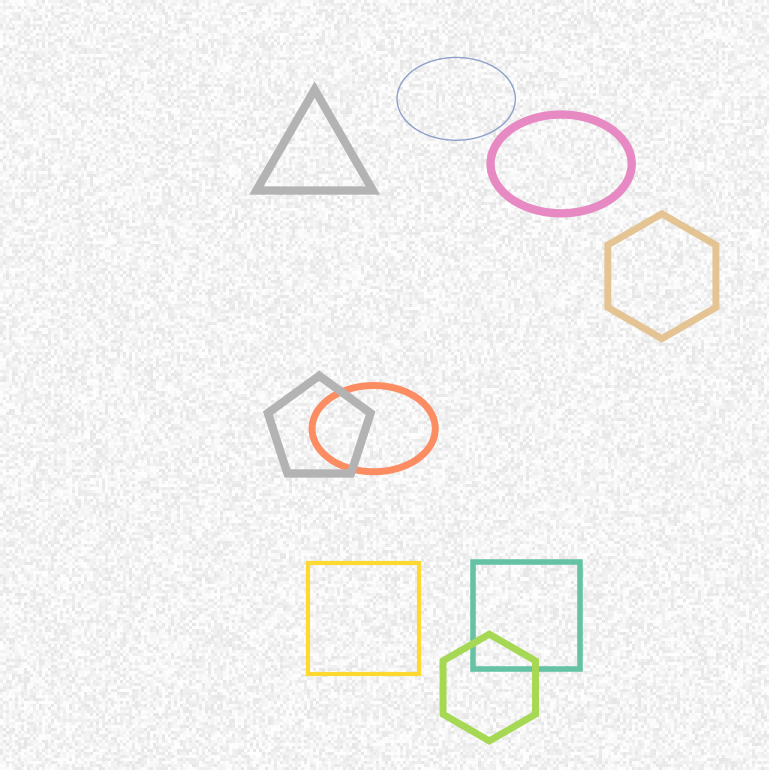[{"shape": "square", "thickness": 2, "radius": 0.35, "center": [0.683, 0.201]}, {"shape": "oval", "thickness": 2.5, "radius": 0.4, "center": [0.485, 0.443]}, {"shape": "oval", "thickness": 0.5, "radius": 0.38, "center": [0.592, 0.872]}, {"shape": "oval", "thickness": 3, "radius": 0.46, "center": [0.729, 0.787]}, {"shape": "hexagon", "thickness": 2.5, "radius": 0.35, "center": [0.635, 0.107]}, {"shape": "square", "thickness": 1.5, "radius": 0.36, "center": [0.472, 0.197]}, {"shape": "hexagon", "thickness": 2.5, "radius": 0.41, "center": [0.86, 0.641]}, {"shape": "triangle", "thickness": 3, "radius": 0.44, "center": [0.409, 0.796]}, {"shape": "pentagon", "thickness": 3, "radius": 0.35, "center": [0.415, 0.442]}]